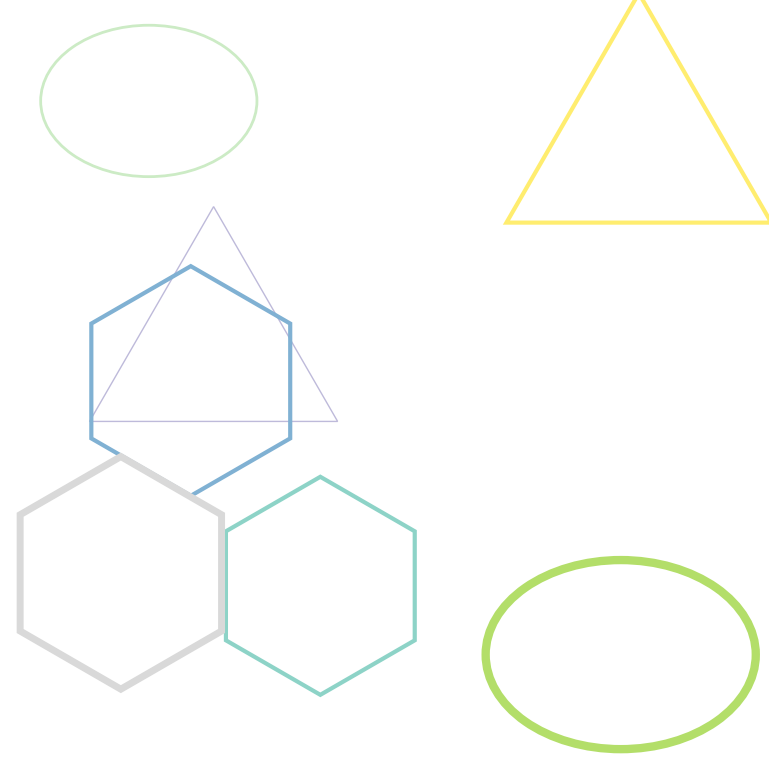[{"shape": "hexagon", "thickness": 1.5, "radius": 0.71, "center": [0.416, 0.239]}, {"shape": "triangle", "thickness": 0.5, "radius": 0.93, "center": [0.277, 0.546]}, {"shape": "hexagon", "thickness": 1.5, "radius": 0.75, "center": [0.248, 0.505]}, {"shape": "oval", "thickness": 3, "radius": 0.88, "center": [0.806, 0.15]}, {"shape": "hexagon", "thickness": 2.5, "radius": 0.76, "center": [0.157, 0.256]}, {"shape": "oval", "thickness": 1, "radius": 0.7, "center": [0.193, 0.869]}, {"shape": "triangle", "thickness": 1.5, "radius": 0.99, "center": [0.83, 0.81]}]